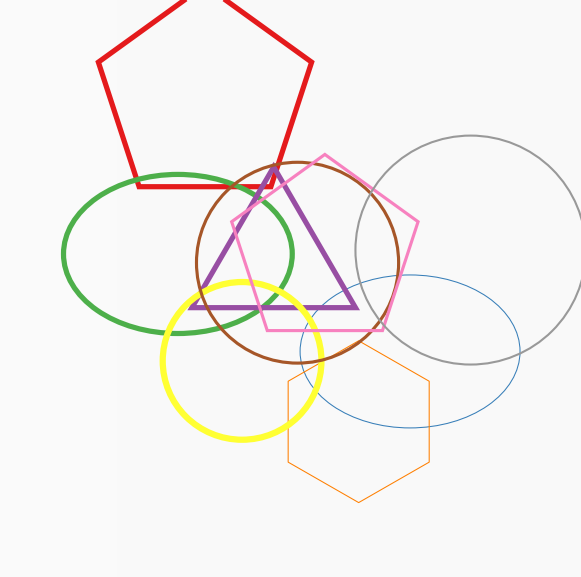[{"shape": "pentagon", "thickness": 2.5, "radius": 0.96, "center": [0.353, 0.832]}, {"shape": "oval", "thickness": 0.5, "radius": 0.95, "center": [0.705, 0.391]}, {"shape": "oval", "thickness": 2.5, "radius": 0.98, "center": [0.306, 0.559]}, {"shape": "triangle", "thickness": 2.5, "radius": 0.81, "center": [0.471, 0.548]}, {"shape": "hexagon", "thickness": 0.5, "radius": 0.7, "center": [0.617, 0.269]}, {"shape": "circle", "thickness": 3, "radius": 0.68, "center": [0.416, 0.374]}, {"shape": "circle", "thickness": 1.5, "radius": 0.87, "center": [0.512, 0.544]}, {"shape": "pentagon", "thickness": 1.5, "radius": 0.84, "center": [0.559, 0.563]}, {"shape": "circle", "thickness": 1, "radius": 0.99, "center": [0.81, 0.566]}]